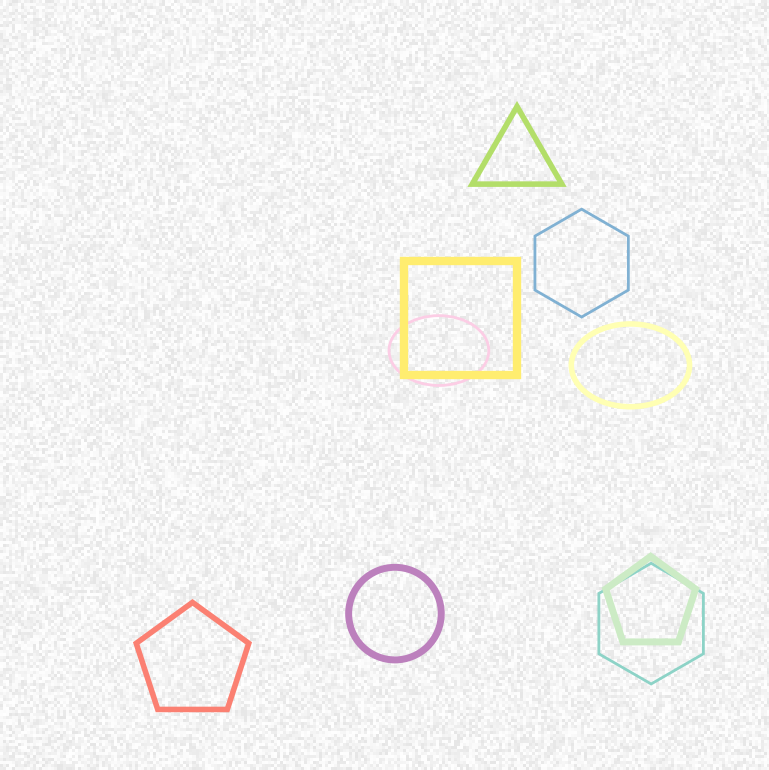[{"shape": "hexagon", "thickness": 1, "radius": 0.39, "center": [0.846, 0.19]}, {"shape": "oval", "thickness": 2, "radius": 0.38, "center": [0.819, 0.526]}, {"shape": "pentagon", "thickness": 2, "radius": 0.38, "center": [0.25, 0.141]}, {"shape": "hexagon", "thickness": 1, "radius": 0.35, "center": [0.755, 0.658]}, {"shape": "triangle", "thickness": 2, "radius": 0.34, "center": [0.671, 0.794]}, {"shape": "oval", "thickness": 1, "radius": 0.32, "center": [0.57, 0.545]}, {"shape": "circle", "thickness": 2.5, "radius": 0.3, "center": [0.513, 0.203]}, {"shape": "pentagon", "thickness": 2.5, "radius": 0.31, "center": [0.845, 0.216]}, {"shape": "square", "thickness": 3, "radius": 0.37, "center": [0.598, 0.587]}]